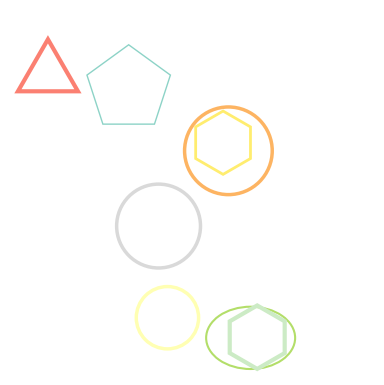[{"shape": "pentagon", "thickness": 1, "radius": 0.57, "center": [0.334, 0.77]}, {"shape": "circle", "thickness": 2.5, "radius": 0.4, "center": [0.435, 0.175]}, {"shape": "triangle", "thickness": 3, "radius": 0.45, "center": [0.124, 0.808]}, {"shape": "circle", "thickness": 2.5, "radius": 0.57, "center": [0.593, 0.608]}, {"shape": "oval", "thickness": 1.5, "radius": 0.58, "center": [0.651, 0.122]}, {"shape": "circle", "thickness": 2.5, "radius": 0.54, "center": [0.412, 0.413]}, {"shape": "hexagon", "thickness": 3, "radius": 0.41, "center": [0.668, 0.124]}, {"shape": "hexagon", "thickness": 2, "radius": 0.41, "center": [0.579, 0.629]}]